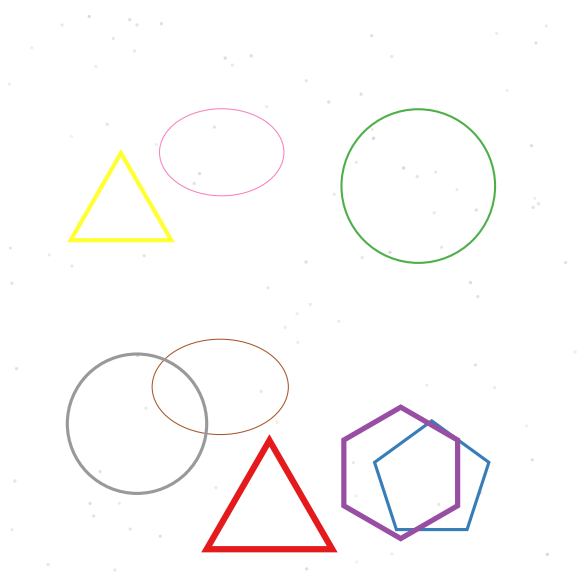[{"shape": "triangle", "thickness": 3, "radius": 0.63, "center": [0.467, 0.111]}, {"shape": "pentagon", "thickness": 1.5, "radius": 0.52, "center": [0.748, 0.166]}, {"shape": "circle", "thickness": 1, "radius": 0.67, "center": [0.724, 0.677]}, {"shape": "hexagon", "thickness": 2.5, "radius": 0.57, "center": [0.694, 0.18]}, {"shape": "triangle", "thickness": 2, "radius": 0.5, "center": [0.209, 0.633]}, {"shape": "oval", "thickness": 0.5, "radius": 0.59, "center": [0.381, 0.329]}, {"shape": "oval", "thickness": 0.5, "radius": 0.54, "center": [0.384, 0.735]}, {"shape": "circle", "thickness": 1.5, "radius": 0.6, "center": [0.237, 0.265]}]